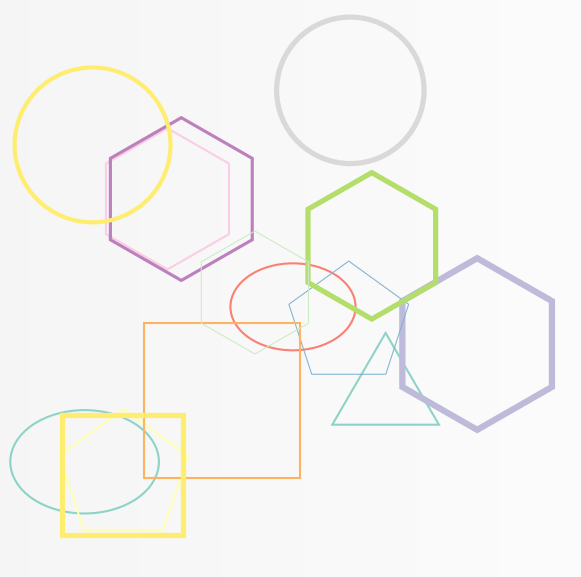[{"shape": "oval", "thickness": 1, "radius": 0.64, "center": [0.146, 0.199]}, {"shape": "triangle", "thickness": 1, "radius": 0.53, "center": [0.663, 0.317]}, {"shape": "pentagon", "thickness": 1, "radius": 0.58, "center": [0.212, 0.174]}, {"shape": "hexagon", "thickness": 3, "radius": 0.74, "center": [0.821, 0.403]}, {"shape": "oval", "thickness": 1, "radius": 0.54, "center": [0.504, 0.468]}, {"shape": "pentagon", "thickness": 0.5, "radius": 0.54, "center": [0.6, 0.439]}, {"shape": "square", "thickness": 1, "radius": 0.67, "center": [0.382, 0.305]}, {"shape": "hexagon", "thickness": 2.5, "radius": 0.63, "center": [0.64, 0.573]}, {"shape": "hexagon", "thickness": 1, "radius": 0.61, "center": [0.288, 0.655]}, {"shape": "circle", "thickness": 2.5, "radius": 0.63, "center": [0.603, 0.843]}, {"shape": "hexagon", "thickness": 1.5, "radius": 0.7, "center": [0.312, 0.654]}, {"shape": "hexagon", "thickness": 0.5, "radius": 0.53, "center": [0.438, 0.493]}, {"shape": "circle", "thickness": 2, "radius": 0.67, "center": [0.159, 0.748]}, {"shape": "square", "thickness": 2.5, "radius": 0.52, "center": [0.21, 0.177]}]